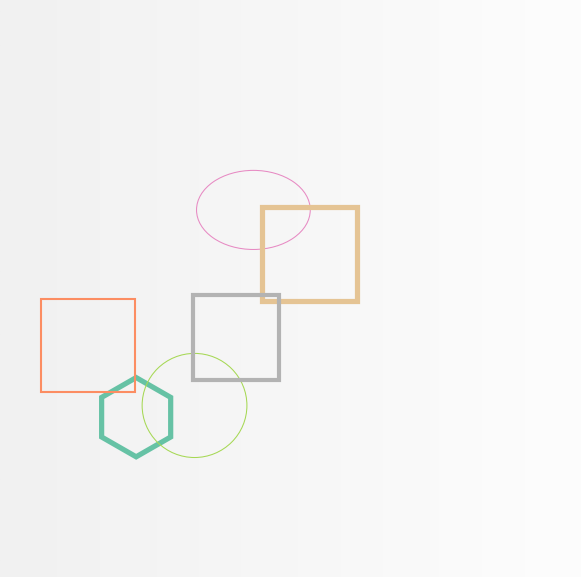[{"shape": "hexagon", "thickness": 2.5, "radius": 0.34, "center": [0.234, 0.277]}, {"shape": "square", "thickness": 1, "radius": 0.4, "center": [0.151, 0.401]}, {"shape": "oval", "thickness": 0.5, "radius": 0.49, "center": [0.436, 0.636]}, {"shape": "circle", "thickness": 0.5, "radius": 0.45, "center": [0.335, 0.297]}, {"shape": "square", "thickness": 2.5, "radius": 0.41, "center": [0.532, 0.56]}, {"shape": "square", "thickness": 2, "radius": 0.37, "center": [0.406, 0.415]}]